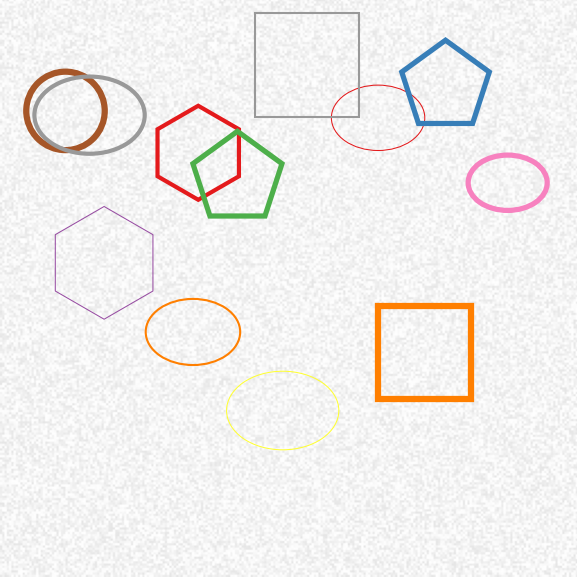[{"shape": "oval", "thickness": 0.5, "radius": 0.4, "center": [0.655, 0.795]}, {"shape": "hexagon", "thickness": 2, "radius": 0.41, "center": [0.343, 0.735]}, {"shape": "pentagon", "thickness": 2.5, "radius": 0.4, "center": [0.771, 0.85]}, {"shape": "pentagon", "thickness": 2.5, "radius": 0.41, "center": [0.411, 0.691]}, {"shape": "hexagon", "thickness": 0.5, "radius": 0.49, "center": [0.18, 0.544]}, {"shape": "square", "thickness": 3, "radius": 0.4, "center": [0.735, 0.389]}, {"shape": "oval", "thickness": 1, "radius": 0.41, "center": [0.334, 0.424]}, {"shape": "oval", "thickness": 0.5, "radius": 0.49, "center": [0.49, 0.288]}, {"shape": "circle", "thickness": 3, "radius": 0.34, "center": [0.113, 0.807]}, {"shape": "oval", "thickness": 2.5, "radius": 0.34, "center": [0.879, 0.683]}, {"shape": "oval", "thickness": 2, "radius": 0.48, "center": [0.155, 0.8]}, {"shape": "square", "thickness": 1, "radius": 0.45, "center": [0.531, 0.886]}]